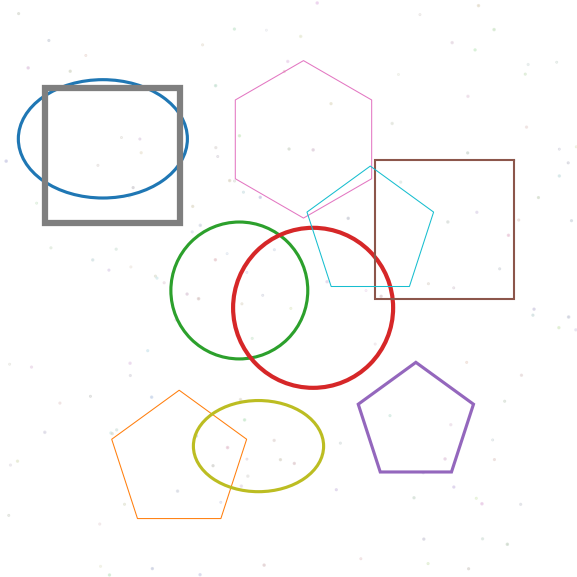[{"shape": "oval", "thickness": 1.5, "radius": 0.73, "center": [0.178, 0.759]}, {"shape": "pentagon", "thickness": 0.5, "radius": 0.61, "center": [0.31, 0.201]}, {"shape": "circle", "thickness": 1.5, "radius": 0.59, "center": [0.414, 0.496]}, {"shape": "circle", "thickness": 2, "radius": 0.69, "center": [0.542, 0.466]}, {"shape": "pentagon", "thickness": 1.5, "radius": 0.52, "center": [0.72, 0.267]}, {"shape": "square", "thickness": 1, "radius": 0.6, "center": [0.77, 0.601]}, {"shape": "hexagon", "thickness": 0.5, "radius": 0.68, "center": [0.526, 0.758]}, {"shape": "square", "thickness": 3, "radius": 0.59, "center": [0.194, 0.73]}, {"shape": "oval", "thickness": 1.5, "radius": 0.56, "center": [0.448, 0.227]}, {"shape": "pentagon", "thickness": 0.5, "radius": 0.58, "center": [0.641, 0.596]}]